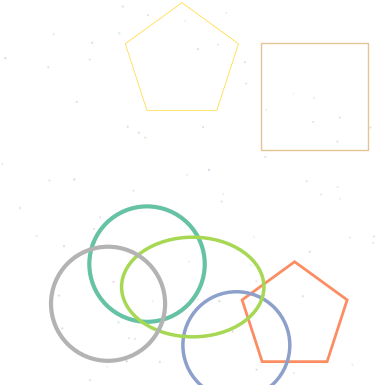[{"shape": "circle", "thickness": 3, "radius": 0.75, "center": [0.382, 0.314]}, {"shape": "pentagon", "thickness": 2, "radius": 0.72, "center": [0.765, 0.177]}, {"shape": "circle", "thickness": 2.5, "radius": 0.69, "center": [0.614, 0.103]}, {"shape": "oval", "thickness": 2.5, "radius": 0.92, "center": [0.501, 0.255]}, {"shape": "pentagon", "thickness": 0.5, "radius": 0.77, "center": [0.472, 0.839]}, {"shape": "square", "thickness": 1, "radius": 0.7, "center": [0.818, 0.749]}, {"shape": "circle", "thickness": 3, "radius": 0.74, "center": [0.281, 0.211]}]